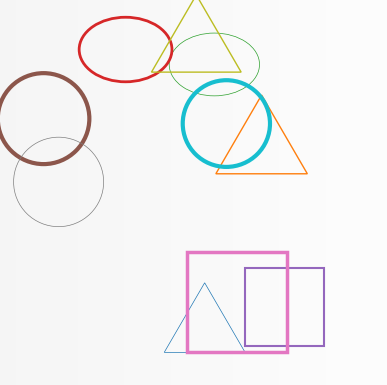[{"shape": "triangle", "thickness": 0.5, "radius": 0.6, "center": [0.528, 0.145]}, {"shape": "triangle", "thickness": 1, "radius": 0.68, "center": [0.675, 0.617]}, {"shape": "oval", "thickness": 0.5, "radius": 0.58, "center": [0.553, 0.833]}, {"shape": "oval", "thickness": 2, "radius": 0.6, "center": [0.324, 0.871]}, {"shape": "square", "thickness": 1.5, "radius": 0.51, "center": [0.735, 0.203]}, {"shape": "circle", "thickness": 3, "radius": 0.59, "center": [0.112, 0.692]}, {"shape": "square", "thickness": 2.5, "radius": 0.65, "center": [0.611, 0.216]}, {"shape": "circle", "thickness": 0.5, "radius": 0.58, "center": [0.151, 0.527]}, {"shape": "triangle", "thickness": 1, "radius": 0.67, "center": [0.507, 0.879]}, {"shape": "circle", "thickness": 3, "radius": 0.56, "center": [0.584, 0.679]}]